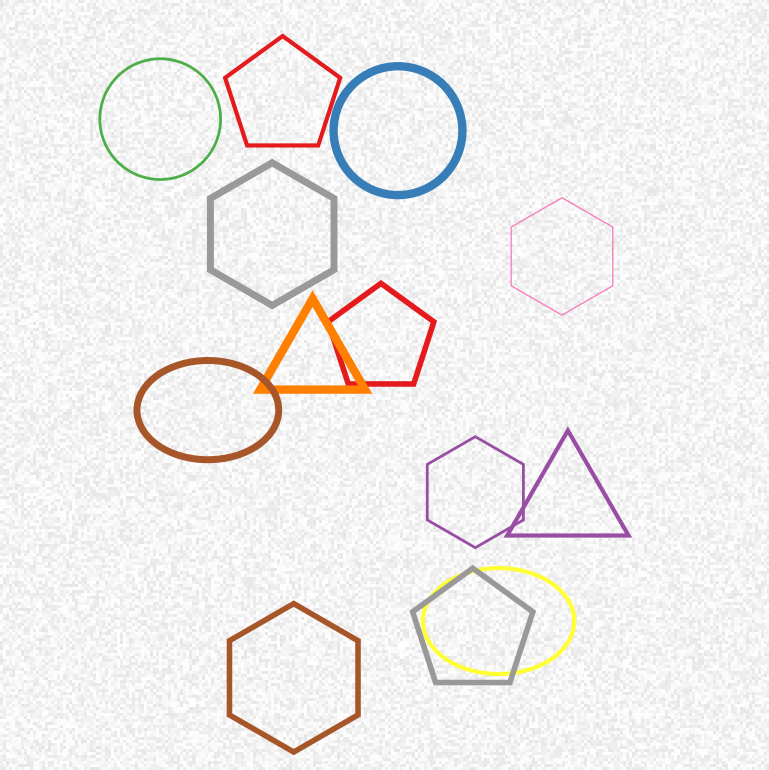[{"shape": "pentagon", "thickness": 2, "radius": 0.36, "center": [0.495, 0.56]}, {"shape": "pentagon", "thickness": 1.5, "radius": 0.39, "center": [0.367, 0.875]}, {"shape": "circle", "thickness": 3, "radius": 0.42, "center": [0.517, 0.83]}, {"shape": "circle", "thickness": 1, "radius": 0.39, "center": [0.208, 0.845]}, {"shape": "hexagon", "thickness": 1, "radius": 0.36, "center": [0.617, 0.361]}, {"shape": "triangle", "thickness": 1.5, "radius": 0.45, "center": [0.737, 0.35]}, {"shape": "triangle", "thickness": 3, "radius": 0.39, "center": [0.406, 0.533]}, {"shape": "oval", "thickness": 1.5, "radius": 0.49, "center": [0.648, 0.193]}, {"shape": "hexagon", "thickness": 2, "radius": 0.48, "center": [0.381, 0.12]}, {"shape": "oval", "thickness": 2.5, "radius": 0.46, "center": [0.27, 0.467]}, {"shape": "hexagon", "thickness": 0.5, "radius": 0.38, "center": [0.73, 0.667]}, {"shape": "hexagon", "thickness": 2.5, "radius": 0.46, "center": [0.354, 0.696]}, {"shape": "pentagon", "thickness": 2, "radius": 0.41, "center": [0.614, 0.18]}]